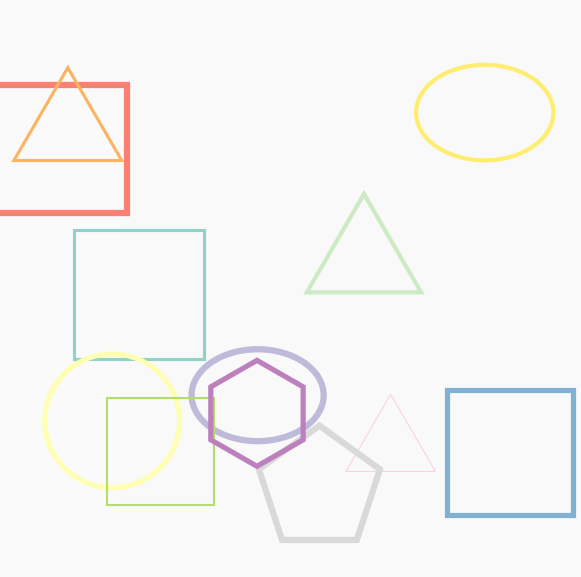[{"shape": "square", "thickness": 1.5, "radius": 0.56, "center": [0.24, 0.489]}, {"shape": "circle", "thickness": 2.5, "radius": 0.58, "center": [0.193, 0.27]}, {"shape": "oval", "thickness": 3, "radius": 0.57, "center": [0.443, 0.315]}, {"shape": "square", "thickness": 3, "radius": 0.55, "center": [0.107, 0.741]}, {"shape": "square", "thickness": 2.5, "radius": 0.54, "center": [0.878, 0.216]}, {"shape": "triangle", "thickness": 1.5, "radius": 0.54, "center": [0.117, 0.775]}, {"shape": "square", "thickness": 1, "radius": 0.46, "center": [0.276, 0.217]}, {"shape": "triangle", "thickness": 0.5, "radius": 0.45, "center": [0.672, 0.227]}, {"shape": "pentagon", "thickness": 3, "radius": 0.55, "center": [0.55, 0.153]}, {"shape": "hexagon", "thickness": 2.5, "radius": 0.46, "center": [0.442, 0.283]}, {"shape": "triangle", "thickness": 2, "radius": 0.57, "center": [0.626, 0.55]}, {"shape": "oval", "thickness": 2, "radius": 0.59, "center": [0.834, 0.804]}]